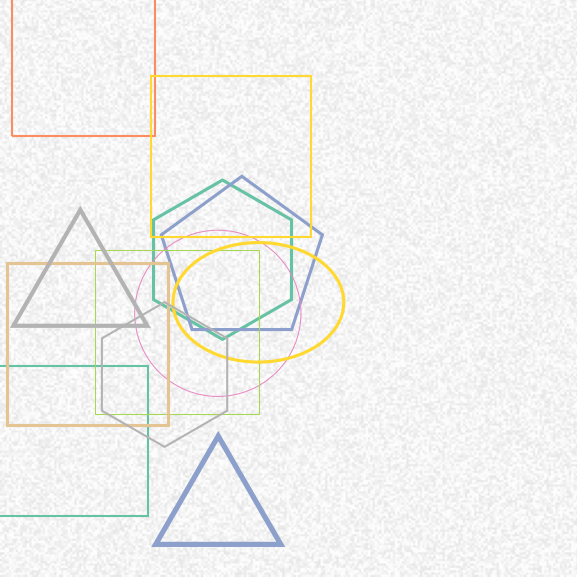[{"shape": "square", "thickness": 1, "radius": 0.65, "center": [0.127, 0.236]}, {"shape": "hexagon", "thickness": 1.5, "radius": 0.69, "center": [0.385, 0.549]}, {"shape": "square", "thickness": 1, "radius": 0.62, "center": [0.145, 0.888]}, {"shape": "pentagon", "thickness": 1.5, "radius": 0.73, "center": [0.419, 0.547]}, {"shape": "triangle", "thickness": 2.5, "radius": 0.63, "center": [0.378, 0.119]}, {"shape": "circle", "thickness": 0.5, "radius": 0.72, "center": [0.377, 0.457]}, {"shape": "square", "thickness": 0.5, "radius": 0.71, "center": [0.306, 0.424]}, {"shape": "oval", "thickness": 1.5, "radius": 0.74, "center": [0.447, 0.476]}, {"shape": "square", "thickness": 1, "radius": 0.69, "center": [0.4, 0.728]}, {"shape": "square", "thickness": 1.5, "radius": 0.7, "center": [0.152, 0.404]}, {"shape": "hexagon", "thickness": 1, "radius": 0.63, "center": [0.285, 0.351]}, {"shape": "triangle", "thickness": 2, "radius": 0.67, "center": [0.139, 0.502]}]